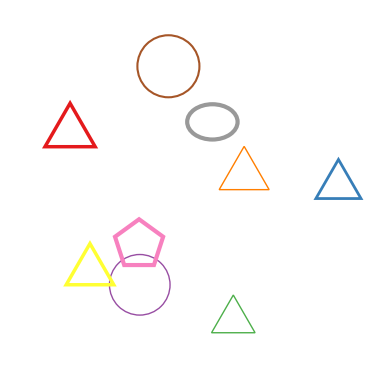[{"shape": "triangle", "thickness": 2.5, "radius": 0.38, "center": [0.182, 0.657]}, {"shape": "triangle", "thickness": 2, "radius": 0.34, "center": [0.879, 0.518]}, {"shape": "triangle", "thickness": 1, "radius": 0.33, "center": [0.606, 0.168]}, {"shape": "circle", "thickness": 1, "radius": 0.39, "center": [0.363, 0.26]}, {"shape": "triangle", "thickness": 1, "radius": 0.37, "center": [0.634, 0.545]}, {"shape": "triangle", "thickness": 2.5, "radius": 0.36, "center": [0.234, 0.296]}, {"shape": "circle", "thickness": 1.5, "radius": 0.4, "center": [0.437, 0.828]}, {"shape": "pentagon", "thickness": 3, "radius": 0.33, "center": [0.361, 0.365]}, {"shape": "oval", "thickness": 3, "radius": 0.33, "center": [0.552, 0.683]}]